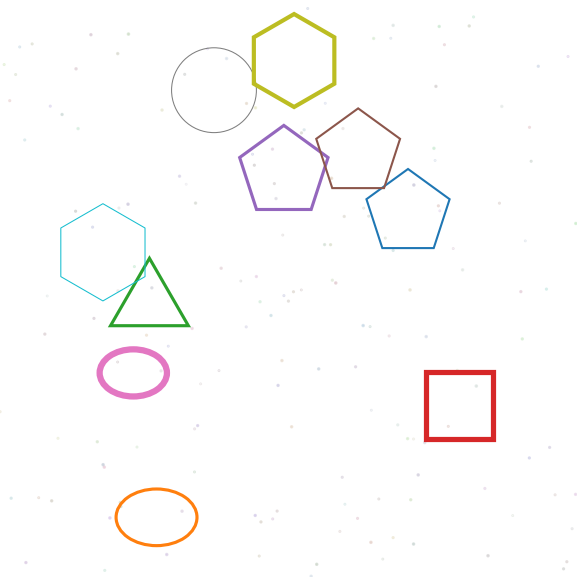[{"shape": "pentagon", "thickness": 1, "radius": 0.38, "center": [0.707, 0.631]}, {"shape": "oval", "thickness": 1.5, "radius": 0.35, "center": [0.271, 0.103]}, {"shape": "triangle", "thickness": 1.5, "radius": 0.39, "center": [0.259, 0.474]}, {"shape": "square", "thickness": 2.5, "radius": 0.29, "center": [0.796, 0.297]}, {"shape": "pentagon", "thickness": 1.5, "radius": 0.4, "center": [0.492, 0.701]}, {"shape": "pentagon", "thickness": 1, "radius": 0.38, "center": [0.62, 0.735]}, {"shape": "oval", "thickness": 3, "radius": 0.29, "center": [0.231, 0.353]}, {"shape": "circle", "thickness": 0.5, "radius": 0.37, "center": [0.371, 0.843]}, {"shape": "hexagon", "thickness": 2, "radius": 0.4, "center": [0.509, 0.894]}, {"shape": "hexagon", "thickness": 0.5, "radius": 0.42, "center": [0.178, 0.562]}]